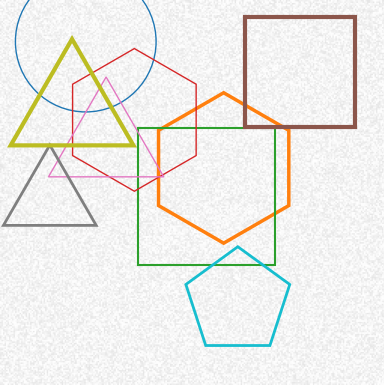[{"shape": "circle", "thickness": 1, "radius": 0.91, "center": [0.223, 0.892]}, {"shape": "hexagon", "thickness": 2.5, "radius": 0.98, "center": [0.581, 0.564]}, {"shape": "square", "thickness": 1.5, "radius": 0.89, "center": [0.537, 0.489]}, {"shape": "hexagon", "thickness": 1, "radius": 0.93, "center": [0.349, 0.689]}, {"shape": "square", "thickness": 3, "radius": 0.72, "center": [0.779, 0.813]}, {"shape": "triangle", "thickness": 1, "radius": 0.86, "center": [0.276, 0.627]}, {"shape": "triangle", "thickness": 2, "radius": 0.7, "center": [0.129, 0.484]}, {"shape": "triangle", "thickness": 3, "radius": 0.92, "center": [0.187, 0.714]}, {"shape": "pentagon", "thickness": 2, "radius": 0.71, "center": [0.618, 0.217]}]